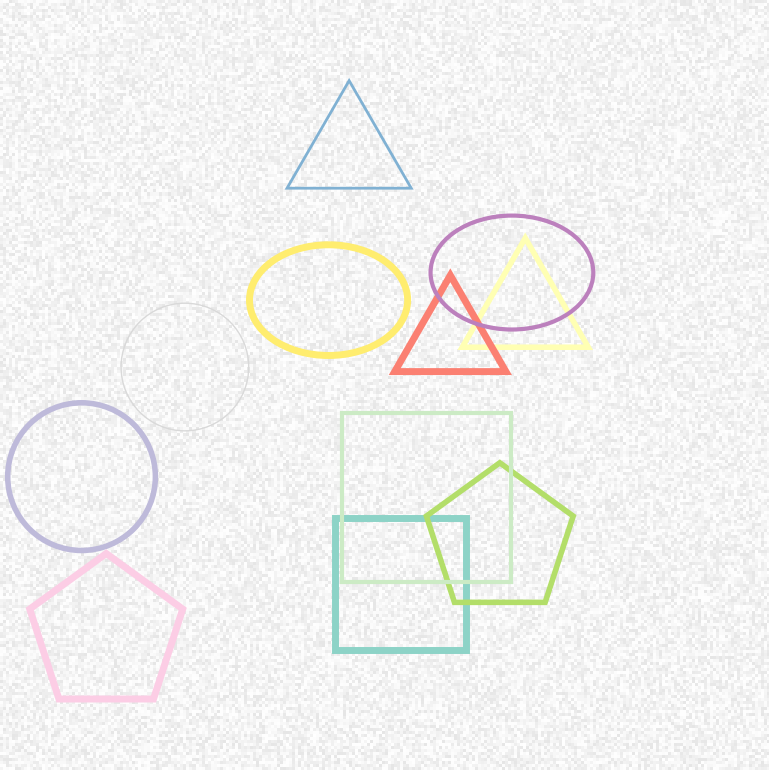[{"shape": "square", "thickness": 2.5, "radius": 0.43, "center": [0.52, 0.242]}, {"shape": "triangle", "thickness": 2, "radius": 0.47, "center": [0.682, 0.596]}, {"shape": "circle", "thickness": 2, "radius": 0.48, "center": [0.106, 0.381]}, {"shape": "triangle", "thickness": 2.5, "radius": 0.42, "center": [0.585, 0.559]}, {"shape": "triangle", "thickness": 1, "radius": 0.47, "center": [0.453, 0.802]}, {"shape": "pentagon", "thickness": 2, "radius": 0.5, "center": [0.649, 0.299]}, {"shape": "pentagon", "thickness": 2.5, "radius": 0.52, "center": [0.138, 0.177]}, {"shape": "circle", "thickness": 0.5, "radius": 0.41, "center": [0.24, 0.523]}, {"shape": "oval", "thickness": 1.5, "radius": 0.53, "center": [0.665, 0.646]}, {"shape": "square", "thickness": 1.5, "radius": 0.55, "center": [0.554, 0.354]}, {"shape": "oval", "thickness": 2.5, "radius": 0.51, "center": [0.427, 0.61]}]